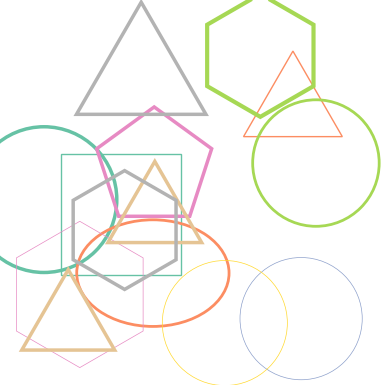[{"shape": "square", "thickness": 1, "radius": 0.78, "center": [0.314, 0.443]}, {"shape": "circle", "thickness": 2.5, "radius": 0.95, "center": [0.114, 0.482]}, {"shape": "oval", "thickness": 2, "radius": 0.99, "center": [0.397, 0.291]}, {"shape": "triangle", "thickness": 1, "radius": 0.74, "center": [0.761, 0.719]}, {"shape": "circle", "thickness": 0.5, "radius": 0.79, "center": [0.782, 0.172]}, {"shape": "pentagon", "thickness": 2.5, "radius": 0.78, "center": [0.4, 0.565]}, {"shape": "hexagon", "thickness": 0.5, "radius": 0.95, "center": [0.207, 0.235]}, {"shape": "circle", "thickness": 2, "radius": 0.82, "center": [0.821, 0.576]}, {"shape": "hexagon", "thickness": 3, "radius": 0.8, "center": [0.676, 0.856]}, {"shape": "circle", "thickness": 0.5, "radius": 0.81, "center": [0.584, 0.161]}, {"shape": "triangle", "thickness": 2.5, "radius": 0.7, "center": [0.402, 0.44]}, {"shape": "triangle", "thickness": 2.5, "radius": 0.7, "center": [0.177, 0.16]}, {"shape": "hexagon", "thickness": 2.5, "radius": 0.77, "center": [0.324, 0.403]}, {"shape": "triangle", "thickness": 2.5, "radius": 0.97, "center": [0.367, 0.8]}]